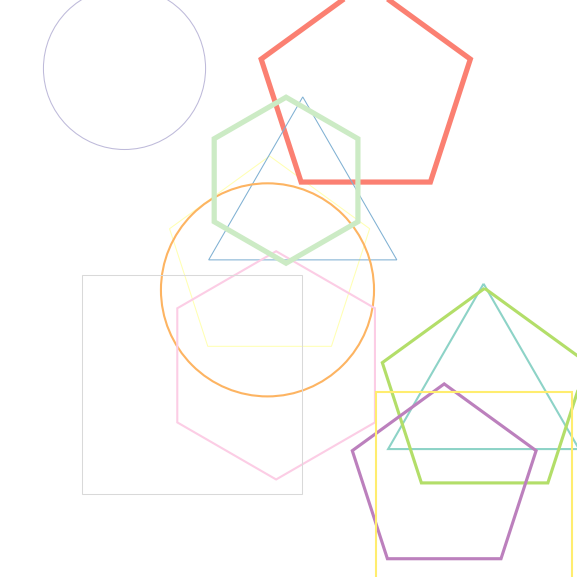[{"shape": "triangle", "thickness": 1, "radius": 0.95, "center": [0.837, 0.317]}, {"shape": "pentagon", "thickness": 0.5, "radius": 0.91, "center": [0.467, 0.547]}, {"shape": "circle", "thickness": 0.5, "radius": 0.7, "center": [0.216, 0.881]}, {"shape": "pentagon", "thickness": 2.5, "radius": 0.95, "center": [0.633, 0.838]}, {"shape": "triangle", "thickness": 0.5, "radius": 0.94, "center": [0.524, 0.643]}, {"shape": "circle", "thickness": 1, "radius": 0.92, "center": [0.463, 0.497]}, {"shape": "pentagon", "thickness": 1.5, "radius": 0.93, "center": [0.839, 0.314]}, {"shape": "hexagon", "thickness": 1, "radius": 0.99, "center": [0.478, 0.367]}, {"shape": "square", "thickness": 0.5, "radius": 0.95, "center": [0.332, 0.333]}, {"shape": "pentagon", "thickness": 1.5, "radius": 0.84, "center": [0.769, 0.167]}, {"shape": "hexagon", "thickness": 2.5, "radius": 0.72, "center": [0.495, 0.687]}, {"shape": "square", "thickness": 1, "radius": 0.85, "center": [0.821, 0.151]}]